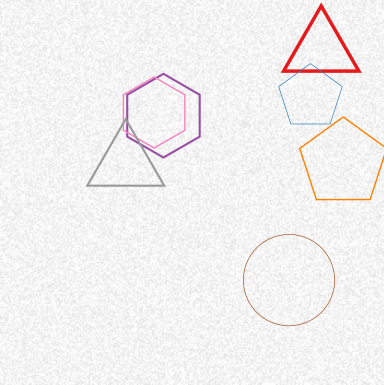[{"shape": "triangle", "thickness": 2.5, "radius": 0.56, "center": [0.834, 0.872]}, {"shape": "pentagon", "thickness": 0.5, "radius": 0.43, "center": [0.806, 0.748]}, {"shape": "hexagon", "thickness": 1.5, "radius": 0.54, "center": [0.425, 0.7]}, {"shape": "pentagon", "thickness": 1, "radius": 0.59, "center": [0.891, 0.578]}, {"shape": "circle", "thickness": 0.5, "radius": 0.59, "center": [0.751, 0.272]}, {"shape": "hexagon", "thickness": 1, "radius": 0.46, "center": [0.4, 0.708]}, {"shape": "triangle", "thickness": 1.5, "radius": 0.58, "center": [0.327, 0.575]}]